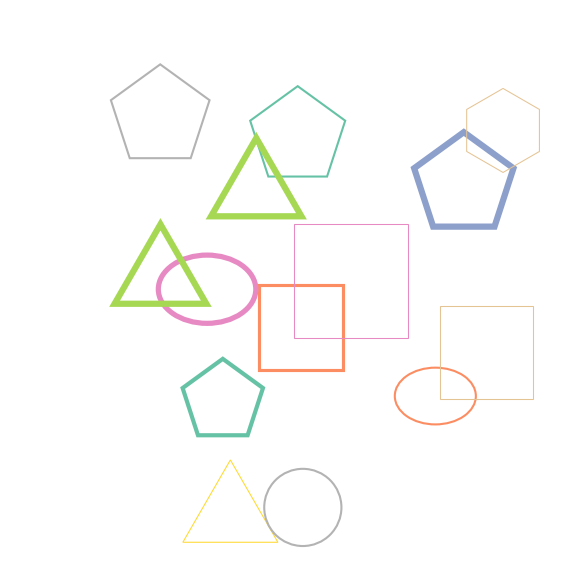[{"shape": "pentagon", "thickness": 2, "radius": 0.37, "center": [0.386, 0.305]}, {"shape": "pentagon", "thickness": 1, "radius": 0.43, "center": [0.515, 0.763]}, {"shape": "oval", "thickness": 1, "radius": 0.35, "center": [0.754, 0.313]}, {"shape": "square", "thickness": 1.5, "radius": 0.37, "center": [0.522, 0.432]}, {"shape": "pentagon", "thickness": 3, "radius": 0.45, "center": [0.803, 0.68]}, {"shape": "square", "thickness": 0.5, "radius": 0.5, "center": [0.608, 0.512]}, {"shape": "oval", "thickness": 2.5, "radius": 0.42, "center": [0.359, 0.498]}, {"shape": "triangle", "thickness": 3, "radius": 0.46, "center": [0.278, 0.519]}, {"shape": "triangle", "thickness": 3, "radius": 0.45, "center": [0.444, 0.67]}, {"shape": "triangle", "thickness": 0.5, "radius": 0.48, "center": [0.399, 0.108]}, {"shape": "square", "thickness": 0.5, "radius": 0.4, "center": [0.842, 0.388]}, {"shape": "hexagon", "thickness": 0.5, "radius": 0.36, "center": [0.871, 0.773]}, {"shape": "circle", "thickness": 1, "radius": 0.33, "center": [0.524, 0.12]}, {"shape": "pentagon", "thickness": 1, "radius": 0.45, "center": [0.277, 0.798]}]